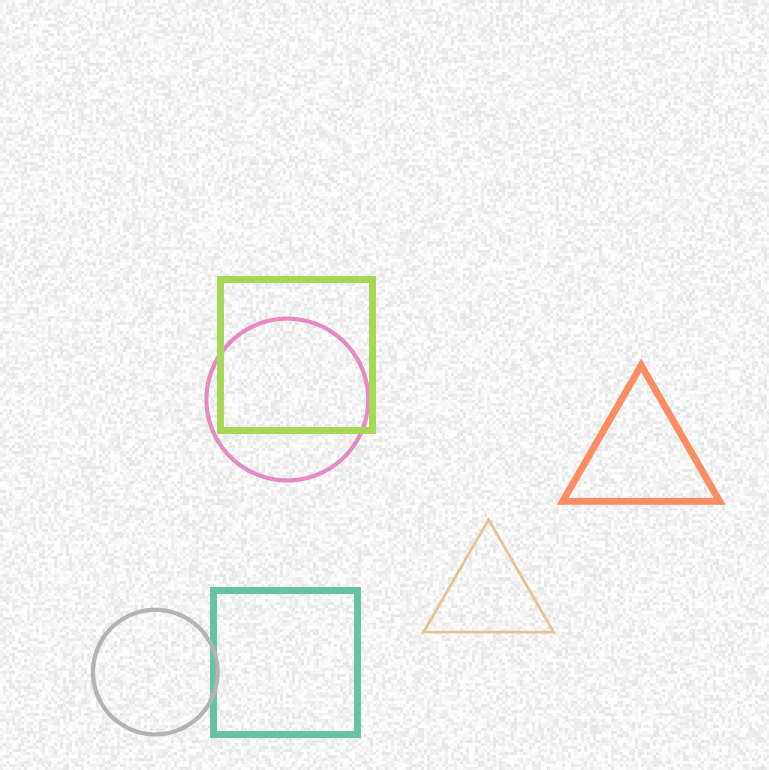[{"shape": "square", "thickness": 2.5, "radius": 0.47, "center": [0.371, 0.14]}, {"shape": "triangle", "thickness": 2.5, "radius": 0.59, "center": [0.833, 0.408]}, {"shape": "circle", "thickness": 1.5, "radius": 0.53, "center": [0.373, 0.481]}, {"shape": "square", "thickness": 2.5, "radius": 0.49, "center": [0.384, 0.539]}, {"shape": "triangle", "thickness": 1, "radius": 0.49, "center": [0.635, 0.228]}, {"shape": "circle", "thickness": 1.5, "radius": 0.4, "center": [0.202, 0.127]}]